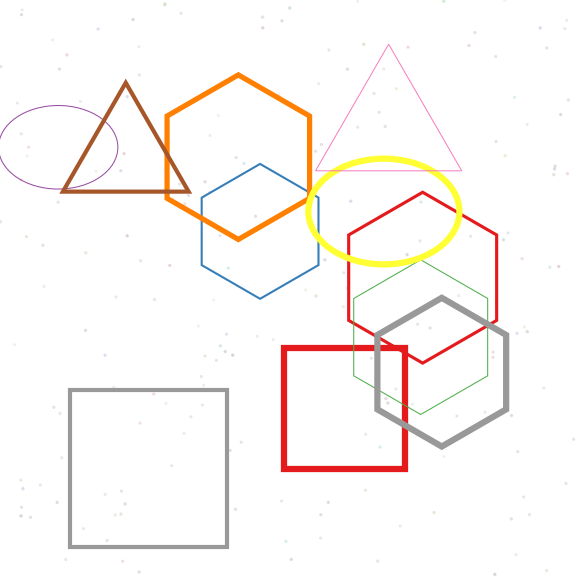[{"shape": "hexagon", "thickness": 1.5, "radius": 0.74, "center": [0.732, 0.518]}, {"shape": "square", "thickness": 3, "radius": 0.52, "center": [0.597, 0.292]}, {"shape": "hexagon", "thickness": 1, "radius": 0.58, "center": [0.45, 0.598]}, {"shape": "hexagon", "thickness": 0.5, "radius": 0.67, "center": [0.728, 0.415]}, {"shape": "oval", "thickness": 0.5, "radius": 0.52, "center": [0.101, 0.744]}, {"shape": "hexagon", "thickness": 2.5, "radius": 0.71, "center": [0.413, 0.727]}, {"shape": "oval", "thickness": 3, "radius": 0.65, "center": [0.665, 0.633]}, {"shape": "triangle", "thickness": 2, "radius": 0.63, "center": [0.218, 0.73]}, {"shape": "triangle", "thickness": 0.5, "radius": 0.73, "center": [0.673, 0.776]}, {"shape": "square", "thickness": 2, "radius": 0.68, "center": [0.257, 0.188]}, {"shape": "hexagon", "thickness": 3, "radius": 0.64, "center": [0.765, 0.355]}]